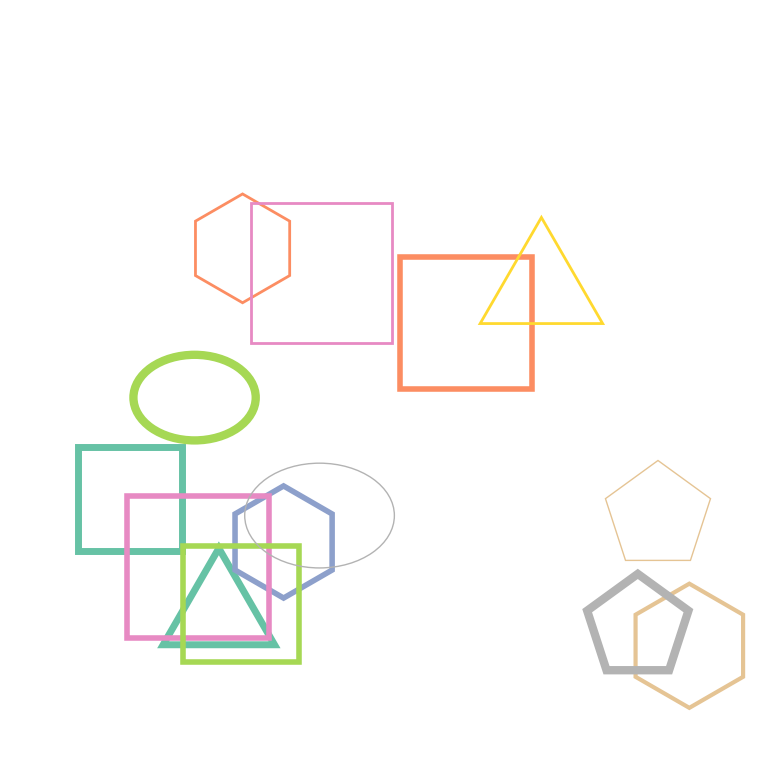[{"shape": "triangle", "thickness": 2.5, "radius": 0.42, "center": [0.284, 0.204]}, {"shape": "square", "thickness": 2.5, "radius": 0.34, "center": [0.168, 0.353]}, {"shape": "square", "thickness": 2, "radius": 0.43, "center": [0.605, 0.58]}, {"shape": "hexagon", "thickness": 1, "radius": 0.35, "center": [0.315, 0.677]}, {"shape": "hexagon", "thickness": 2, "radius": 0.36, "center": [0.368, 0.296]}, {"shape": "square", "thickness": 1, "radius": 0.46, "center": [0.418, 0.645]}, {"shape": "square", "thickness": 2, "radius": 0.46, "center": [0.257, 0.264]}, {"shape": "oval", "thickness": 3, "radius": 0.4, "center": [0.253, 0.484]}, {"shape": "square", "thickness": 2, "radius": 0.38, "center": [0.314, 0.216]}, {"shape": "triangle", "thickness": 1, "radius": 0.46, "center": [0.703, 0.626]}, {"shape": "hexagon", "thickness": 1.5, "radius": 0.4, "center": [0.895, 0.161]}, {"shape": "pentagon", "thickness": 0.5, "radius": 0.36, "center": [0.855, 0.33]}, {"shape": "oval", "thickness": 0.5, "radius": 0.49, "center": [0.415, 0.33]}, {"shape": "pentagon", "thickness": 3, "radius": 0.35, "center": [0.828, 0.186]}]